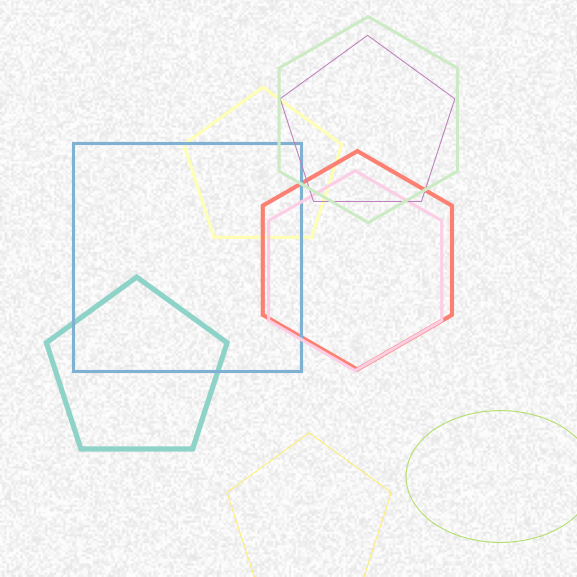[{"shape": "pentagon", "thickness": 2.5, "radius": 0.82, "center": [0.237, 0.355]}, {"shape": "pentagon", "thickness": 1.5, "radius": 0.72, "center": [0.455, 0.704]}, {"shape": "hexagon", "thickness": 2, "radius": 0.95, "center": [0.619, 0.548]}, {"shape": "square", "thickness": 1.5, "radius": 0.99, "center": [0.324, 0.554]}, {"shape": "oval", "thickness": 0.5, "radius": 0.82, "center": [0.866, 0.174]}, {"shape": "hexagon", "thickness": 1.5, "radius": 0.87, "center": [0.615, 0.53]}, {"shape": "pentagon", "thickness": 0.5, "radius": 0.8, "center": [0.636, 0.779]}, {"shape": "hexagon", "thickness": 1.5, "radius": 0.89, "center": [0.638, 0.792]}, {"shape": "pentagon", "thickness": 0.5, "radius": 0.75, "center": [0.535, 0.1]}]